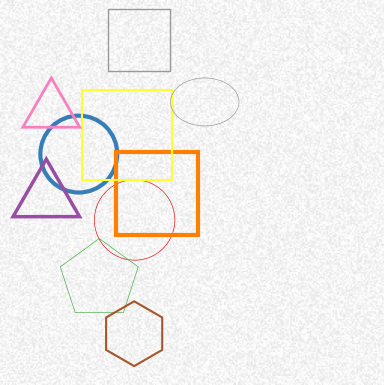[{"shape": "circle", "thickness": 0.5, "radius": 0.52, "center": [0.35, 0.429]}, {"shape": "circle", "thickness": 3, "radius": 0.5, "center": [0.205, 0.6]}, {"shape": "pentagon", "thickness": 0.5, "radius": 0.53, "center": [0.258, 0.274]}, {"shape": "triangle", "thickness": 2.5, "radius": 0.5, "center": [0.12, 0.487]}, {"shape": "square", "thickness": 3, "radius": 0.54, "center": [0.408, 0.497]}, {"shape": "square", "thickness": 1.5, "radius": 0.58, "center": [0.33, 0.649]}, {"shape": "hexagon", "thickness": 1.5, "radius": 0.42, "center": [0.348, 0.133]}, {"shape": "triangle", "thickness": 2, "radius": 0.43, "center": [0.133, 0.712]}, {"shape": "square", "thickness": 1, "radius": 0.4, "center": [0.36, 0.897]}, {"shape": "oval", "thickness": 0.5, "radius": 0.44, "center": [0.532, 0.735]}]